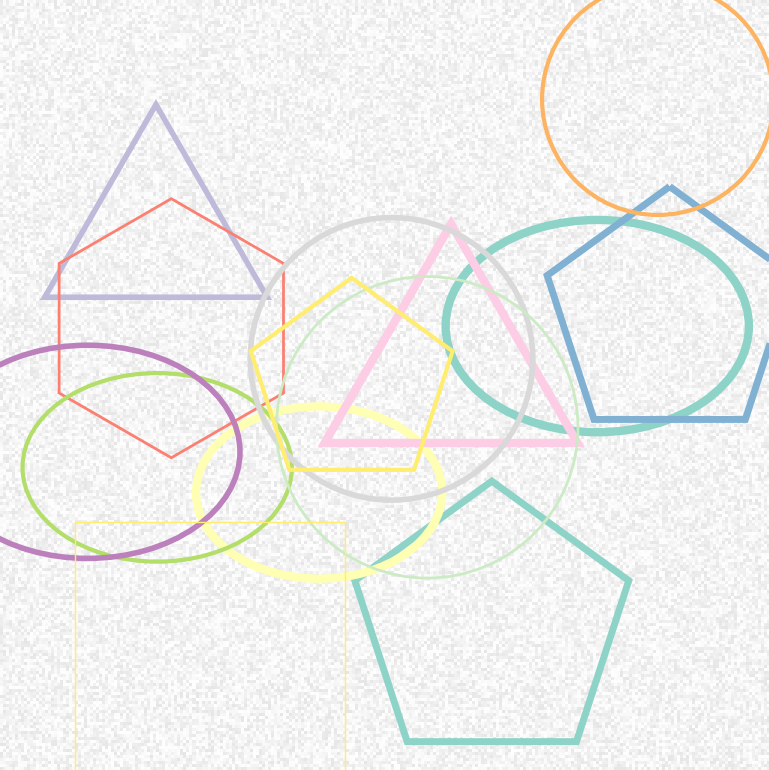[{"shape": "oval", "thickness": 3, "radius": 0.98, "center": [0.776, 0.577]}, {"shape": "pentagon", "thickness": 2.5, "radius": 0.93, "center": [0.639, 0.188]}, {"shape": "oval", "thickness": 3, "radius": 0.8, "center": [0.414, 0.36]}, {"shape": "triangle", "thickness": 2, "radius": 0.83, "center": [0.203, 0.697]}, {"shape": "hexagon", "thickness": 1, "radius": 0.84, "center": [0.222, 0.574]}, {"shape": "pentagon", "thickness": 2.5, "radius": 0.84, "center": [0.87, 0.591]}, {"shape": "circle", "thickness": 1.5, "radius": 0.75, "center": [0.854, 0.871]}, {"shape": "oval", "thickness": 1.5, "radius": 0.87, "center": [0.204, 0.393]}, {"shape": "triangle", "thickness": 3, "radius": 0.95, "center": [0.586, 0.52]}, {"shape": "circle", "thickness": 2, "radius": 0.92, "center": [0.508, 0.534]}, {"shape": "oval", "thickness": 2, "radius": 0.99, "center": [0.114, 0.413]}, {"shape": "circle", "thickness": 1, "radius": 0.98, "center": [0.555, 0.445]}, {"shape": "pentagon", "thickness": 1.5, "radius": 0.69, "center": [0.457, 0.501]}, {"shape": "square", "thickness": 0.5, "radius": 0.88, "center": [0.273, 0.147]}]